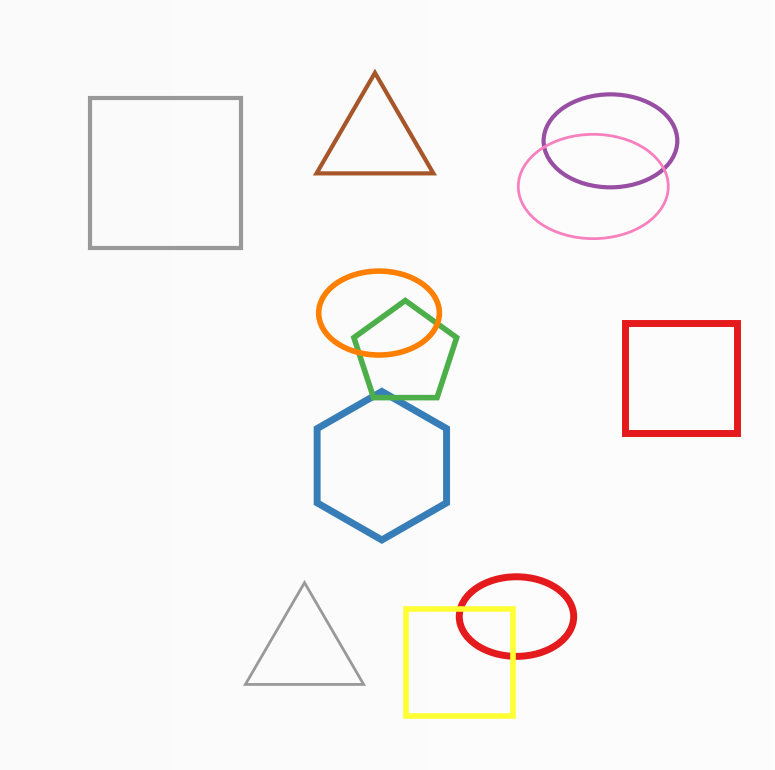[{"shape": "square", "thickness": 2.5, "radius": 0.36, "center": [0.879, 0.509]}, {"shape": "oval", "thickness": 2.5, "radius": 0.37, "center": [0.666, 0.199]}, {"shape": "hexagon", "thickness": 2.5, "radius": 0.48, "center": [0.493, 0.395]}, {"shape": "pentagon", "thickness": 2, "radius": 0.35, "center": [0.523, 0.54]}, {"shape": "oval", "thickness": 1.5, "radius": 0.43, "center": [0.788, 0.817]}, {"shape": "oval", "thickness": 2, "radius": 0.39, "center": [0.489, 0.593]}, {"shape": "square", "thickness": 2, "radius": 0.35, "center": [0.593, 0.139]}, {"shape": "triangle", "thickness": 1.5, "radius": 0.44, "center": [0.484, 0.818]}, {"shape": "oval", "thickness": 1, "radius": 0.48, "center": [0.766, 0.758]}, {"shape": "triangle", "thickness": 1, "radius": 0.44, "center": [0.393, 0.155]}, {"shape": "square", "thickness": 1.5, "radius": 0.49, "center": [0.214, 0.776]}]